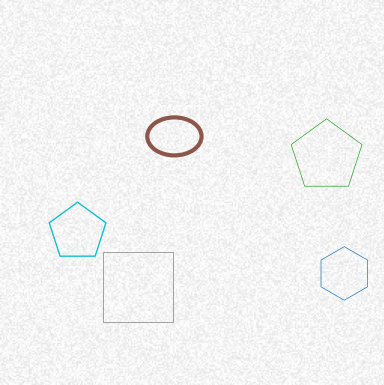[{"shape": "hexagon", "thickness": 0.5, "radius": 0.35, "center": [0.894, 0.29]}, {"shape": "pentagon", "thickness": 0.5, "radius": 0.48, "center": [0.848, 0.595]}, {"shape": "oval", "thickness": 3, "radius": 0.35, "center": [0.453, 0.646]}, {"shape": "square", "thickness": 0.5, "radius": 0.45, "center": [0.358, 0.254]}, {"shape": "pentagon", "thickness": 1, "radius": 0.39, "center": [0.202, 0.397]}]